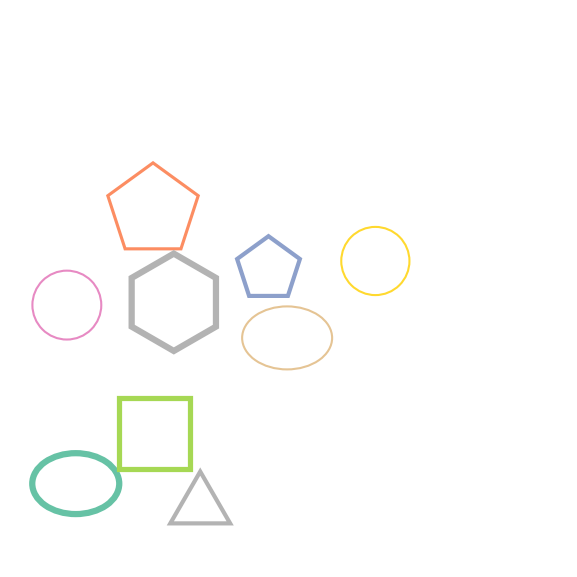[{"shape": "oval", "thickness": 3, "radius": 0.38, "center": [0.131, 0.162]}, {"shape": "pentagon", "thickness": 1.5, "radius": 0.41, "center": [0.265, 0.635]}, {"shape": "pentagon", "thickness": 2, "radius": 0.29, "center": [0.465, 0.533]}, {"shape": "circle", "thickness": 1, "radius": 0.3, "center": [0.116, 0.471]}, {"shape": "square", "thickness": 2.5, "radius": 0.3, "center": [0.267, 0.249]}, {"shape": "circle", "thickness": 1, "radius": 0.3, "center": [0.65, 0.547]}, {"shape": "oval", "thickness": 1, "radius": 0.39, "center": [0.497, 0.414]}, {"shape": "hexagon", "thickness": 3, "radius": 0.42, "center": [0.301, 0.476]}, {"shape": "triangle", "thickness": 2, "radius": 0.3, "center": [0.347, 0.123]}]